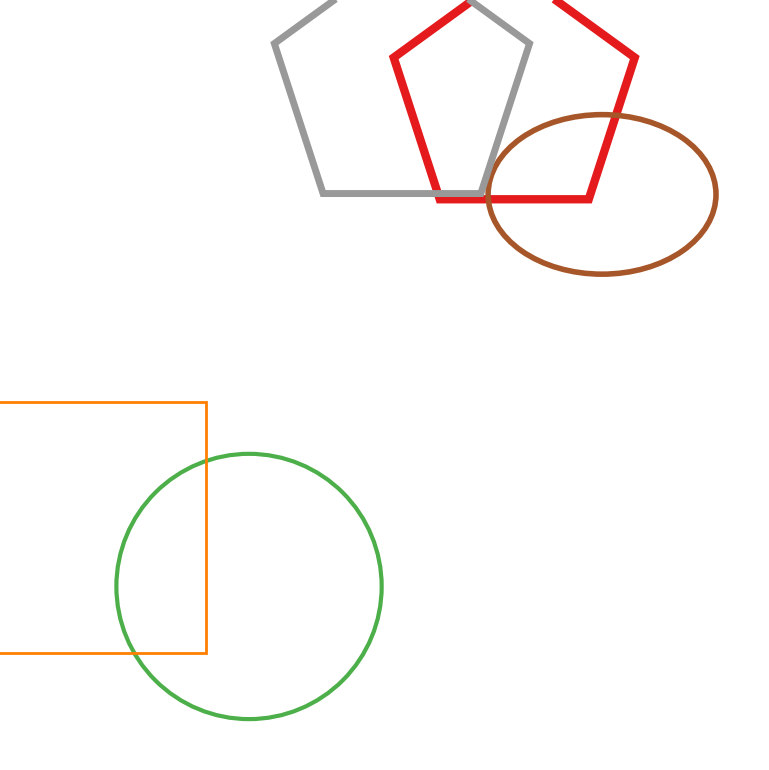[{"shape": "pentagon", "thickness": 3, "radius": 0.82, "center": [0.668, 0.874]}, {"shape": "circle", "thickness": 1.5, "radius": 0.86, "center": [0.323, 0.238]}, {"shape": "square", "thickness": 1, "radius": 0.82, "center": [0.105, 0.315]}, {"shape": "oval", "thickness": 2, "radius": 0.74, "center": [0.782, 0.748]}, {"shape": "pentagon", "thickness": 2.5, "radius": 0.87, "center": [0.522, 0.89]}]